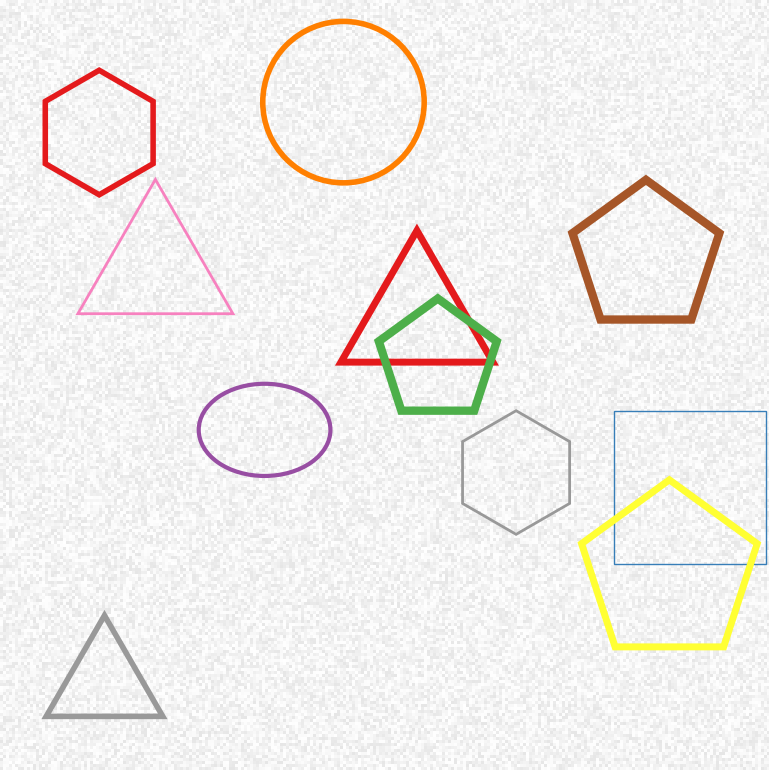[{"shape": "triangle", "thickness": 2.5, "radius": 0.57, "center": [0.541, 0.587]}, {"shape": "hexagon", "thickness": 2, "radius": 0.4, "center": [0.129, 0.828]}, {"shape": "square", "thickness": 0.5, "radius": 0.5, "center": [0.896, 0.367]}, {"shape": "pentagon", "thickness": 3, "radius": 0.4, "center": [0.569, 0.532]}, {"shape": "oval", "thickness": 1.5, "radius": 0.43, "center": [0.344, 0.442]}, {"shape": "circle", "thickness": 2, "radius": 0.52, "center": [0.446, 0.867]}, {"shape": "pentagon", "thickness": 2.5, "radius": 0.6, "center": [0.869, 0.257]}, {"shape": "pentagon", "thickness": 3, "radius": 0.5, "center": [0.839, 0.666]}, {"shape": "triangle", "thickness": 1, "radius": 0.58, "center": [0.202, 0.651]}, {"shape": "triangle", "thickness": 2, "radius": 0.44, "center": [0.136, 0.113]}, {"shape": "hexagon", "thickness": 1, "radius": 0.4, "center": [0.67, 0.386]}]